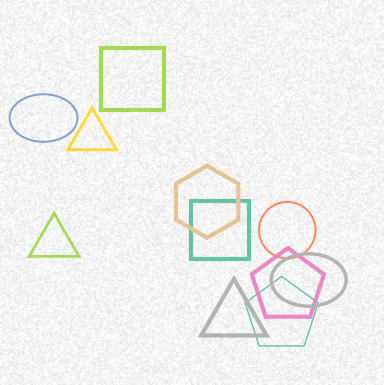[{"shape": "square", "thickness": 3, "radius": 0.37, "center": [0.572, 0.403]}, {"shape": "pentagon", "thickness": 1, "radius": 0.5, "center": [0.732, 0.182]}, {"shape": "circle", "thickness": 1.5, "radius": 0.37, "center": [0.746, 0.402]}, {"shape": "oval", "thickness": 1.5, "radius": 0.44, "center": [0.113, 0.693]}, {"shape": "pentagon", "thickness": 3, "radius": 0.49, "center": [0.748, 0.257]}, {"shape": "triangle", "thickness": 2, "radius": 0.37, "center": [0.141, 0.371]}, {"shape": "square", "thickness": 3, "radius": 0.41, "center": [0.345, 0.795]}, {"shape": "triangle", "thickness": 2, "radius": 0.36, "center": [0.239, 0.647]}, {"shape": "hexagon", "thickness": 3, "radius": 0.47, "center": [0.538, 0.476]}, {"shape": "triangle", "thickness": 3, "radius": 0.49, "center": [0.608, 0.178]}, {"shape": "oval", "thickness": 2.5, "radius": 0.49, "center": [0.802, 0.273]}]